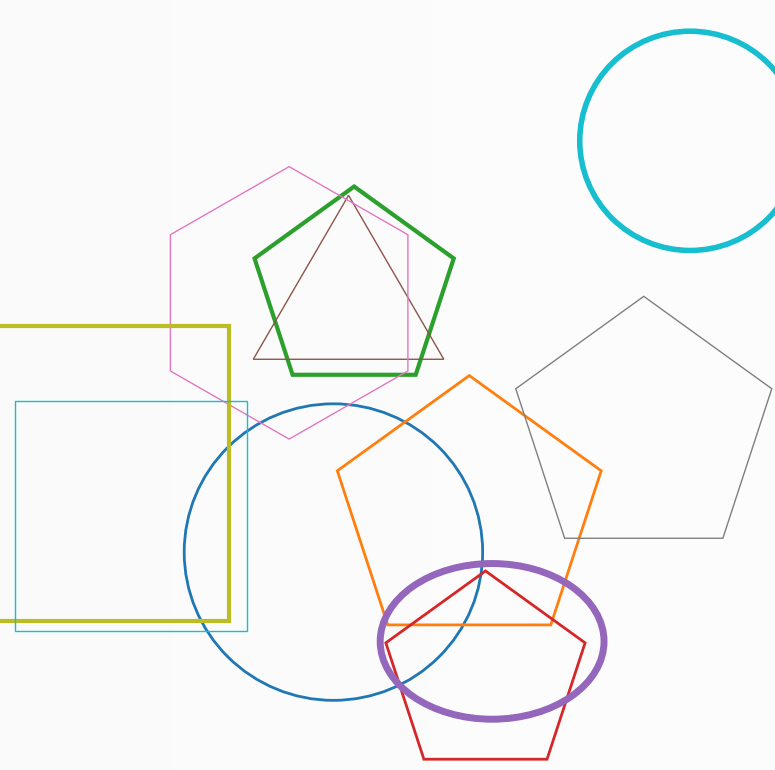[{"shape": "circle", "thickness": 1, "radius": 0.96, "center": [0.43, 0.283]}, {"shape": "pentagon", "thickness": 1, "radius": 0.89, "center": [0.606, 0.333]}, {"shape": "pentagon", "thickness": 1.5, "radius": 0.68, "center": [0.457, 0.623]}, {"shape": "pentagon", "thickness": 1, "radius": 0.68, "center": [0.626, 0.123]}, {"shape": "oval", "thickness": 2.5, "radius": 0.72, "center": [0.635, 0.167]}, {"shape": "triangle", "thickness": 0.5, "radius": 0.71, "center": [0.45, 0.604]}, {"shape": "hexagon", "thickness": 0.5, "radius": 0.88, "center": [0.373, 0.607]}, {"shape": "pentagon", "thickness": 0.5, "radius": 0.87, "center": [0.831, 0.441]}, {"shape": "square", "thickness": 1.5, "radius": 0.96, "center": [0.104, 0.385]}, {"shape": "square", "thickness": 0.5, "radius": 0.75, "center": [0.169, 0.33]}, {"shape": "circle", "thickness": 2, "radius": 0.71, "center": [0.89, 0.817]}]